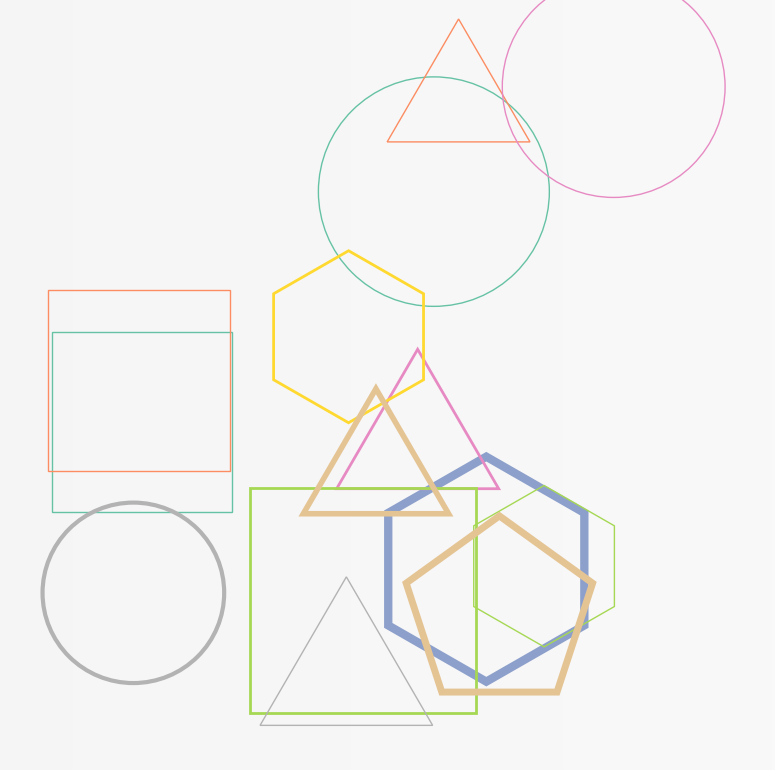[{"shape": "square", "thickness": 0.5, "radius": 0.58, "center": [0.183, 0.452]}, {"shape": "circle", "thickness": 0.5, "radius": 0.75, "center": [0.56, 0.751]}, {"shape": "triangle", "thickness": 0.5, "radius": 0.53, "center": [0.592, 0.869]}, {"shape": "square", "thickness": 0.5, "radius": 0.59, "center": [0.179, 0.506]}, {"shape": "hexagon", "thickness": 3, "radius": 0.73, "center": [0.627, 0.261]}, {"shape": "circle", "thickness": 0.5, "radius": 0.72, "center": [0.792, 0.887]}, {"shape": "triangle", "thickness": 1, "radius": 0.6, "center": [0.539, 0.426]}, {"shape": "hexagon", "thickness": 0.5, "radius": 0.52, "center": [0.702, 0.265]}, {"shape": "square", "thickness": 1, "radius": 0.73, "center": [0.468, 0.22]}, {"shape": "hexagon", "thickness": 1, "radius": 0.56, "center": [0.45, 0.563]}, {"shape": "triangle", "thickness": 2, "radius": 0.54, "center": [0.485, 0.387]}, {"shape": "pentagon", "thickness": 2.5, "radius": 0.63, "center": [0.644, 0.204]}, {"shape": "triangle", "thickness": 0.5, "radius": 0.64, "center": [0.447, 0.122]}, {"shape": "circle", "thickness": 1.5, "radius": 0.59, "center": [0.172, 0.23]}]